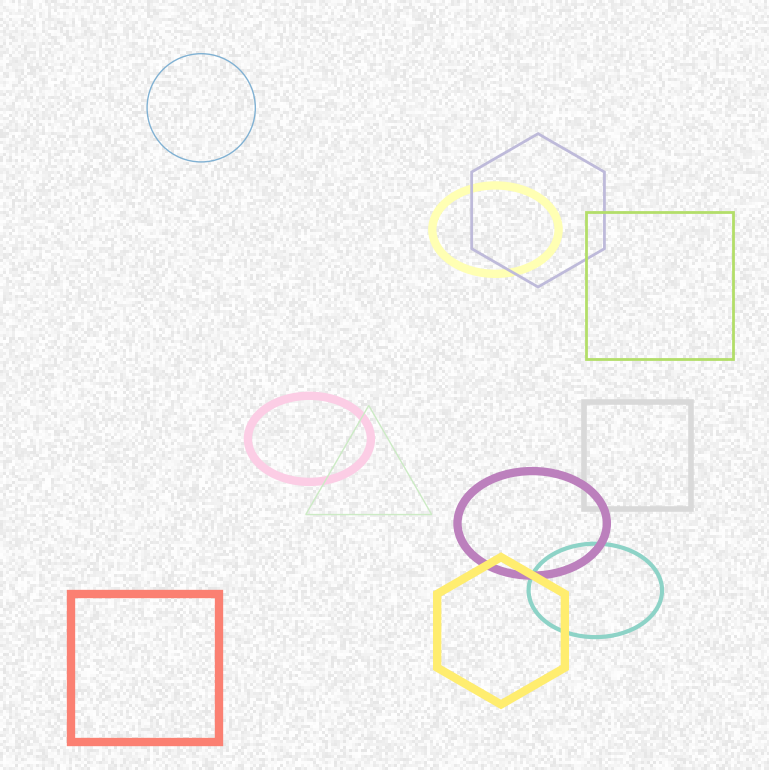[{"shape": "oval", "thickness": 1.5, "radius": 0.43, "center": [0.773, 0.233]}, {"shape": "oval", "thickness": 3, "radius": 0.41, "center": [0.643, 0.702]}, {"shape": "hexagon", "thickness": 1, "radius": 0.5, "center": [0.699, 0.727]}, {"shape": "square", "thickness": 3, "radius": 0.48, "center": [0.188, 0.133]}, {"shape": "circle", "thickness": 0.5, "radius": 0.35, "center": [0.261, 0.86]}, {"shape": "square", "thickness": 1, "radius": 0.48, "center": [0.857, 0.629]}, {"shape": "oval", "thickness": 3, "radius": 0.4, "center": [0.402, 0.43]}, {"shape": "square", "thickness": 2, "radius": 0.35, "center": [0.828, 0.408]}, {"shape": "oval", "thickness": 3, "radius": 0.48, "center": [0.691, 0.32]}, {"shape": "triangle", "thickness": 0.5, "radius": 0.47, "center": [0.479, 0.379]}, {"shape": "hexagon", "thickness": 3, "radius": 0.48, "center": [0.651, 0.181]}]